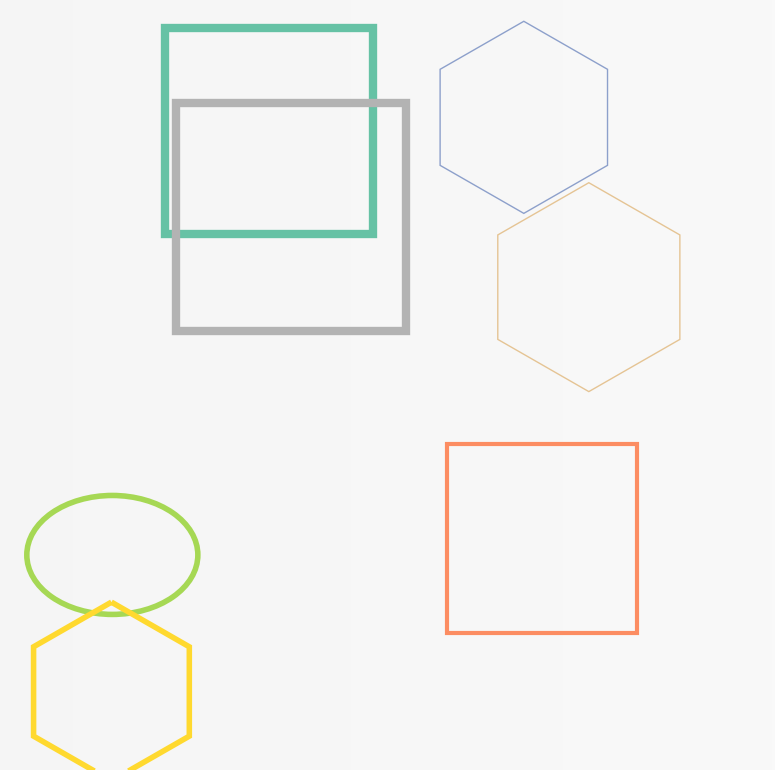[{"shape": "square", "thickness": 3, "radius": 0.67, "center": [0.347, 0.83]}, {"shape": "square", "thickness": 1.5, "radius": 0.61, "center": [0.7, 0.301]}, {"shape": "hexagon", "thickness": 0.5, "radius": 0.62, "center": [0.676, 0.848]}, {"shape": "oval", "thickness": 2, "radius": 0.55, "center": [0.145, 0.279]}, {"shape": "hexagon", "thickness": 2, "radius": 0.58, "center": [0.144, 0.102]}, {"shape": "hexagon", "thickness": 0.5, "radius": 0.68, "center": [0.76, 0.627]}, {"shape": "square", "thickness": 3, "radius": 0.74, "center": [0.375, 0.718]}]